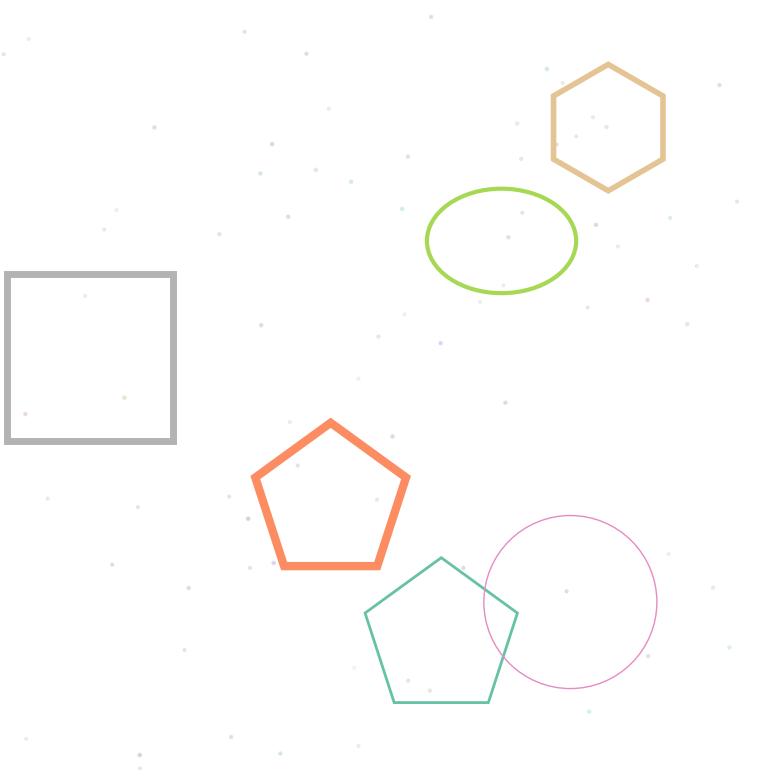[{"shape": "pentagon", "thickness": 1, "radius": 0.52, "center": [0.573, 0.172]}, {"shape": "pentagon", "thickness": 3, "radius": 0.51, "center": [0.429, 0.348]}, {"shape": "circle", "thickness": 0.5, "radius": 0.56, "center": [0.741, 0.218]}, {"shape": "oval", "thickness": 1.5, "radius": 0.48, "center": [0.651, 0.687]}, {"shape": "hexagon", "thickness": 2, "radius": 0.41, "center": [0.79, 0.834]}, {"shape": "square", "thickness": 2.5, "radius": 0.54, "center": [0.117, 0.536]}]